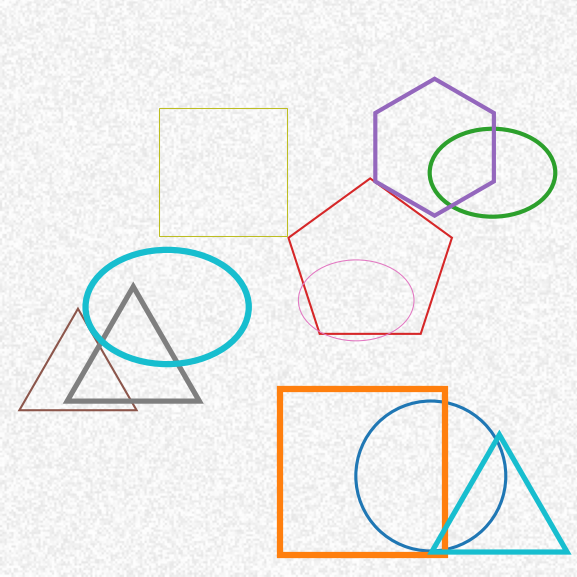[{"shape": "circle", "thickness": 1.5, "radius": 0.65, "center": [0.746, 0.175]}, {"shape": "square", "thickness": 3, "radius": 0.72, "center": [0.627, 0.182]}, {"shape": "oval", "thickness": 2, "radius": 0.54, "center": [0.853, 0.7]}, {"shape": "pentagon", "thickness": 1, "radius": 0.74, "center": [0.641, 0.541]}, {"shape": "hexagon", "thickness": 2, "radius": 0.59, "center": [0.753, 0.744]}, {"shape": "triangle", "thickness": 1, "radius": 0.59, "center": [0.135, 0.347]}, {"shape": "oval", "thickness": 0.5, "radius": 0.5, "center": [0.617, 0.479]}, {"shape": "triangle", "thickness": 2.5, "radius": 0.66, "center": [0.231, 0.371]}, {"shape": "square", "thickness": 0.5, "radius": 0.55, "center": [0.386, 0.701]}, {"shape": "oval", "thickness": 3, "radius": 0.71, "center": [0.289, 0.468]}, {"shape": "triangle", "thickness": 2.5, "radius": 0.68, "center": [0.865, 0.111]}]